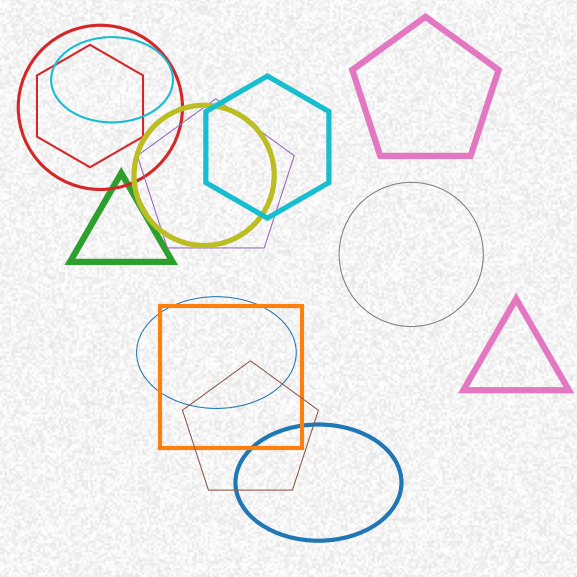[{"shape": "oval", "thickness": 0.5, "radius": 0.69, "center": [0.375, 0.389]}, {"shape": "oval", "thickness": 2, "radius": 0.72, "center": [0.551, 0.163]}, {"shape": "square", "thickness": 2, "radius": 0.61, "center": [0.4, 0.346]}, {"shape": "triangle", "thickness": 3, "radius": 0.51, "center": [0.21, 0.597]}, {"shape": "hexagon", "thickness": 1, "radius": 0.53, "center": [0.156, 0.816]}, {"shape": "circle", "thickness": 1.5, "radius": 0.71, "center": [0.174, 0.813]}, {"shape": "pentagon", "thickness": 0.5, "radius": 0.71, "center": [0.374, 0.685]}, {"shape": "pentagon", "thickness": 0.5, "radius": 0.62, "center": [0.434, 0.251]}, {"shape": "triangle", "thickness": 3, "radius": 0.53, "center": [0.894, 0.376]}, {"shape": "pentagon", "thickness": 3, "radius": 0.67, "center": [0.737, 0.837]}, {"shape": "circle", "thickness": 0.5, "radius": 0.62, "center": [0.712, 0.559]}, {"shape": "circle", "thickness": 2.5, "radius": 0.61, "center": [0.353, 0.695]}, {"shape": "oval", "thickness": 1, "radius": 0.53, "center": [0.194, 0.861]}, {"shape": "hexagon", "thickness": 2.5, "radius": 0.62, "center": [0.463, 0.744]}]